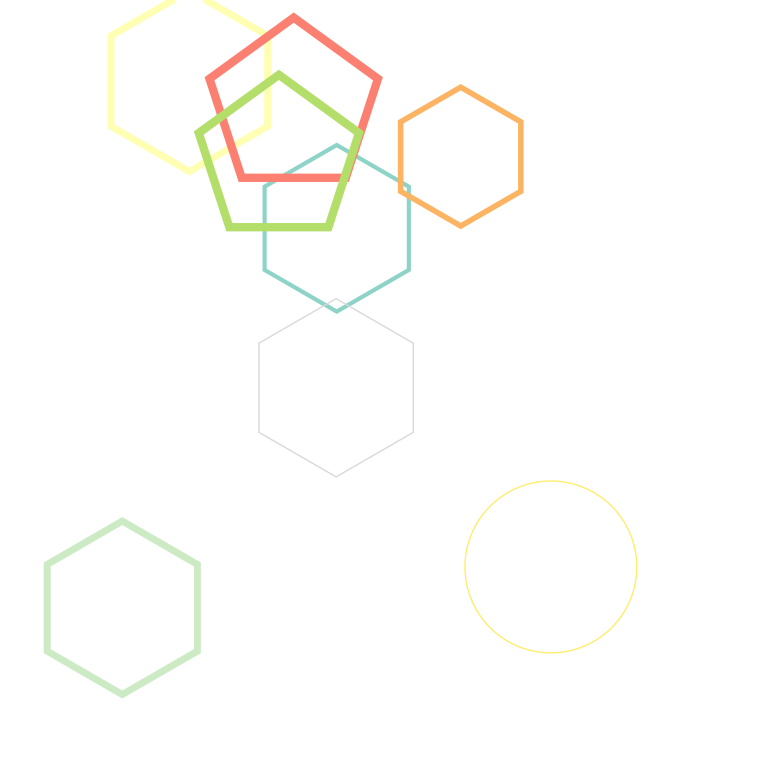[{"shape": "hexagon", "thickness": 1.5, "radius": 0.54, "center": [0.437, 0.704]}, {"shape": "hexagon", "thickness": 2.5, "radius": 0.59, "center": [0.246, 0.895]}, {"shape": "pentagon", "thickness": 3, "radius": 0.58, "center": [0.381, 0.862]}, {"shape": "hexagon", "thickness": 2, "radius": 0.45, "center": [0.598, 0.797]}, {"shape": "pentagon", "thickness": 3, "radius": 0.55, "center": [0.362, 0.793]}, {"shape": "hexagon", "thickness": 0.5, "radius": 0.58, "center": [0.437, 0.496]}, {"shape": "hexagon", "thickness": 2.5, "radius": 0.56, "center": [0.159, 0.211]}, {"shape": "circle", "thickness": 0.5, "radius": 0.56, "center": [0.715, 0.264]}]